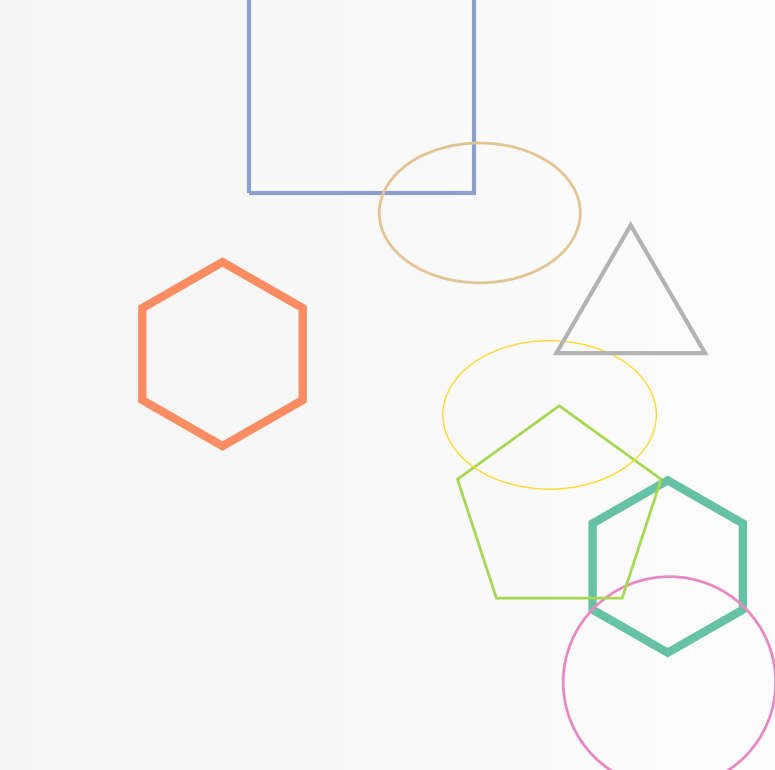[{"shape": "hexagon", "thickness": 3, "radius": 0.56, "center": [0.862, 0.264]}, {"shape": "hexagon", "thickness": 3, "radius": 0.6, "center": [0.287, 0.54]}, {"shape": "square", "thickness": 1.5, "radius": 0.73, "center": [0.466, 0.894]}, {"shape": "circle", "thickness": 1, "radius": 0.69, "center": [0.864, 0.114]}, {"shape": "pentagon", "thickness": 1, "radius": 0.69, "center": [0.722, 0.335]}, {"shape": "oval", "thickness": 0.5, "radius": 0.69, "center": [0.709, 0.461]}, {"shape": "oval", "thickness": 1, "radius": 0.65, "center": [0.619, 0.723]}, {"shape": "triangle", "thickness": 1.5, "radius": 0.55, "center": [0.814, 0.597]}]